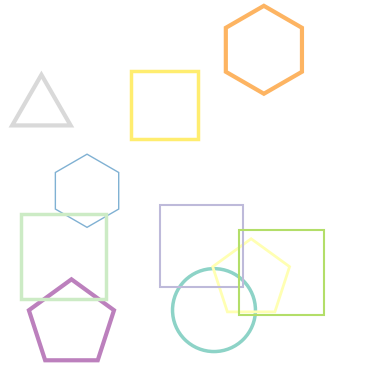[{"shape": "circle", "thickness": 2.5, "radius": 0.54, "center": [0.556, 0.195]}, {"shape": "pentagon", "thickness": 2, "radius": 0.52, "center": [0.652, 0.275]}, {"shape": "square", "thickness": 1.5, "radius": 0.53, "center": [0.523, 0.36]}, {"shape": "hexagon", "thickness": 1, "radius": 0.47, "center": [0.226, 0.505]}, {"shape": "hexagon", "thickness": 3, "radius": 0.57, "center": [0.685, 0.871]}, {"shape": "square", "thickness": 1.5, "radius": 0.55, "center": [0.731, 0.292]}, {"shape": "triangle", "thickness": 3, "radius": 0.44, "center": [0.108, 0.718]}, {"shape": "pentagon", "thickness": 3, "radius": 0.58, "center": [0.186, 0.158]}, {"shape": "square", "thickness": 2.5, "radius": 0.55, "center": [0.166, 0.334]}, {"shape": "square", "thickness": 2.5, "radius": 0.44, "center": [0.427, 0.727]}]